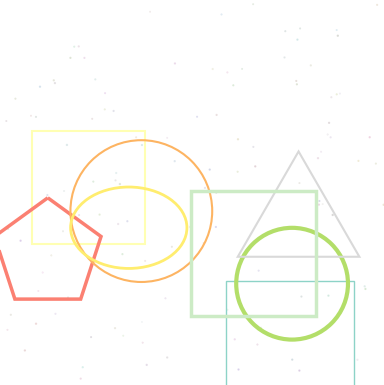[{"shape": "square", "thickness": 1, "radius": 0.83, "center": [0.754, 0.105]}, {"shape": "square", "thickness": 1.5, "radius": 0.73, "center": [0.231, 0.512]}, {"shape": "pentagon", "thickness": 2.5, "radius": 0.73, "center": [0.124, 0.341]}, {"shape": "circle", "thickness": 1.5, "radius": 0.92, "center": [0.367, 0.452]}, {"shape": "circle", "thickness": 3, "radius": 0.73, "center": [0.759, 0.263]}, {"shape": "triangle", "thickness": 1.5, "radius": 0.91, "center": [0.776, 0.424]}, {"shape": "square", "thickness": 2.5, "radius": 0.81, "center": [0.659, 0.341]}, {"shape": "oval", "thickness": 2, "radius": 0.76, "center": [0.334, 0.408]}]